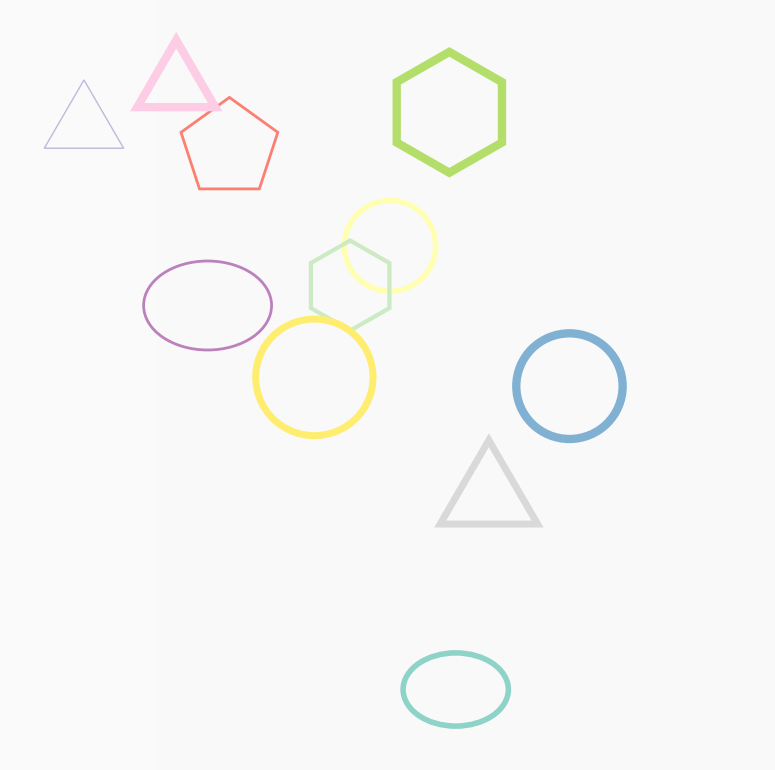[{"shape": "oval", "thickness": 2, "radius": 0.34, "center": [0.588, 0.105]}, {"shape": "circle", "thickness": 2, "radius": 0.29, "center": [0.503, 0.681]}, {"shape": "triangle", "thickness": 0.5, "radius": 0.3, "center": [0.108, 0.837]}, {"shape": "pentagon", "thickness": 1, "radius": 0.33, "center": [0.296, 0.808]}, {"shape": "circle", "thickness": 3, "radius": 0.34, "center": [0.735, 0.498]}, {"shape": "hexagon", "thickness": 3, "radius": 0.39, "center": [0.58, 0.854]}, {"shape": "triangle", "thickness": 3, "radius": 0.29, "center": [0.227, 0.89]}, {"shape": "triangle", "thickness": 2.5, "radius": 0.36, "center": [0.631, 0.356]}, {"shape": "oval", "thickness": 1, "radius": 0.41, "center": [0.268, 0.603]}, {"shape": "hexagon", "thickness": 1.5, "radius": 0.29, "center": [0.452, 0.629]}, {"shape": "circle", "thickness": 2.5, "radius": 0.38, "center": [0.406, 0.51]}]